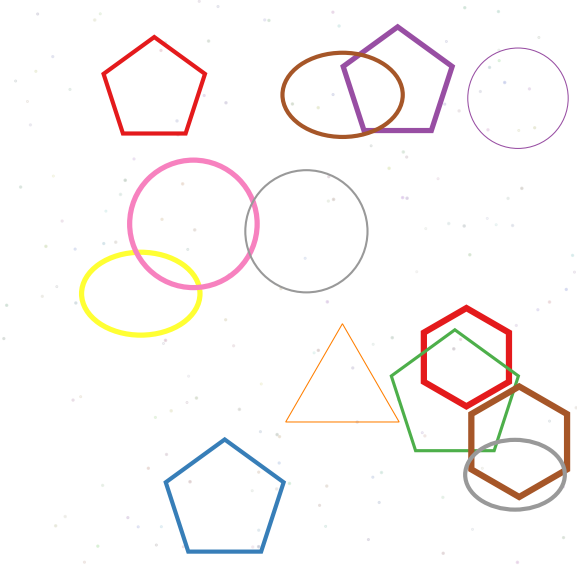[{"shape": "hexagon", "thickness": 3, "radius": 0.43, "center": [0.808, 0.381]}, {"shape": "pentagon", "thickness": 2, "radius": 0.46, "center": [0.267, 0.843]}, {"shape": "pentagon", "thickness": 2, "radius": 0.54, "center": [0.389, 0.131]}, {"shape": "pentagon", "thickness": 1.5, "radius": 0.58, "center": [0.788, 0.312]}, {"shape": "circle", "thickness": 0.5, "radius": 0.43, "center": [0.897, 0.829]}, {"shape": "pentagon", "thickness": 2.5, "radius": 0.5, "center": [0.689, 0.853]}, {"shape": "triangle", "thickness": 0.5, "radius": 0.57, "center": [0.593, 0.325]}, {"shape": "oval", "thickness": 2.5, "radius": 0.51, "center": [0.244, 0.491]}, {"shape": "hexagon", "thickness": 3, "radius": 0.48, "center": [0.899, 0.234]}, {"shape": "oval", "thickness": 2, "radius": 0.52, "center": [0.593, 0.835]}, {"shape": "circle", "thickness": 2.5, "radius": 0.55, "center": [0.335, 0.611]}, {"shape": "oval", "thickness": 2, "radius": 0.43, "center": [0.892, 0.177]}, {"shape": "circle", "thickness": 1, "radius": 0.53, "center": [0.531, 0.599]}]